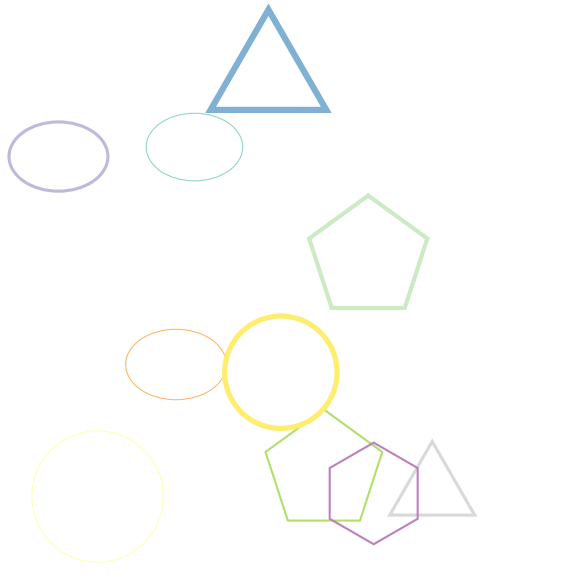[{"shape": "oval", "thickness": 0.5, "radius": 0.42, "center": [0.337, 0.745]}, {"shape": "circle", "thickness": 0.5, "radius": 0.57, "center": [0.169, 0.139]}, {"shape": "oval", "thickness": 1.5, "radius": 0.43, "center": [0.101, 0.728]}, {"shape": "triangle", "thickness": 3, "radius": 0.58, "center": [0.465, 0.867]}, {"shape": "oval", "thickness": 0.5, "radius": 0.44, "center": [0.305, 0.368]}, {"shape": "pentagon", "thickness": 1, "radius": 0.53, "center": [0.561, 0.184]}, {"shape": "triangle", "thickness": 1.5, "radius": 0.42, "center": [0.748, 0.15]}, {"shape": "hexagon", "thickness": 1, "radius": 0.44, "center": [0.647, 0.145]}, {"shape": "pentagon", "thickness": 2, "radius": 0.54, "center": [0.638, 0.553]}, {"shape": "circle", "thickness": 2.5, "radius": 0.49, "center": [0.486, 0.355]}]